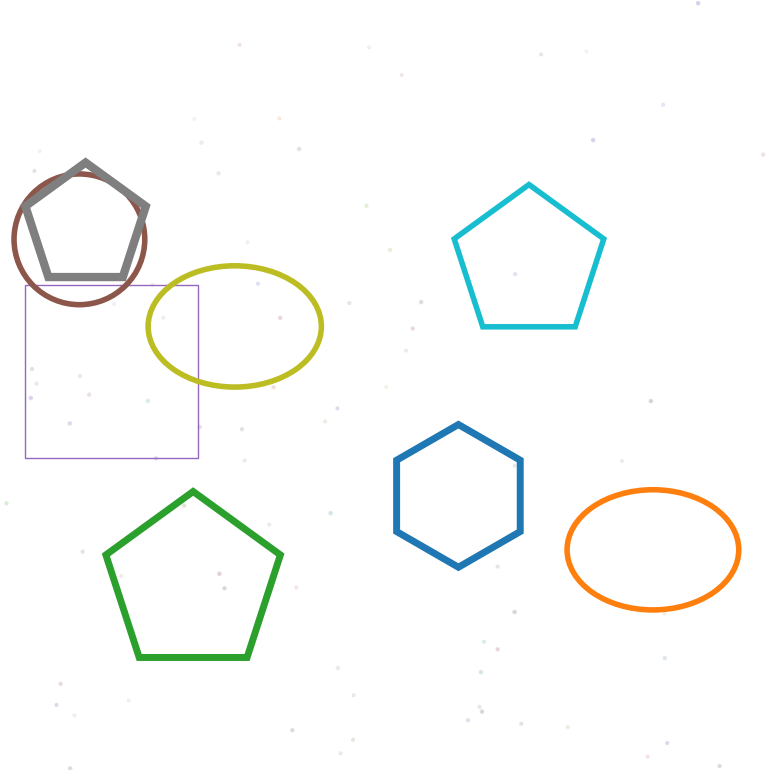[{"shape": "hexagon", "thickness": 2.5, "radius": 0.46, "center": [0.595, 0.356]}, {"shape": "oval", "thickness": 2, "radius": 0.56, "center": [0.848, 0.286]}, {"shape": "pentagon", "thickness": 2.5, "radius": 0.6, "center": [0.251, 0.243]}, {"shape": "square", "thickness": 0.5, "radius": 0.56, "center": [0.144, 0.517]}, {"shape": "circle", "thickness": 2, "radius": 0.42, "center": [0.103, 0.689]}, {"shape": "pentagon", "thickness": 3, "radius": 0.41, "center": [0.111, 0.707]}, {"shape": "oval", "thickness": 2, "radius": 0.56, "center": [0.305, 0.576]}, {"shape": "pentagon", "thickness": 2, "radius": 0.51, "center": [0.687, 0.658]}]